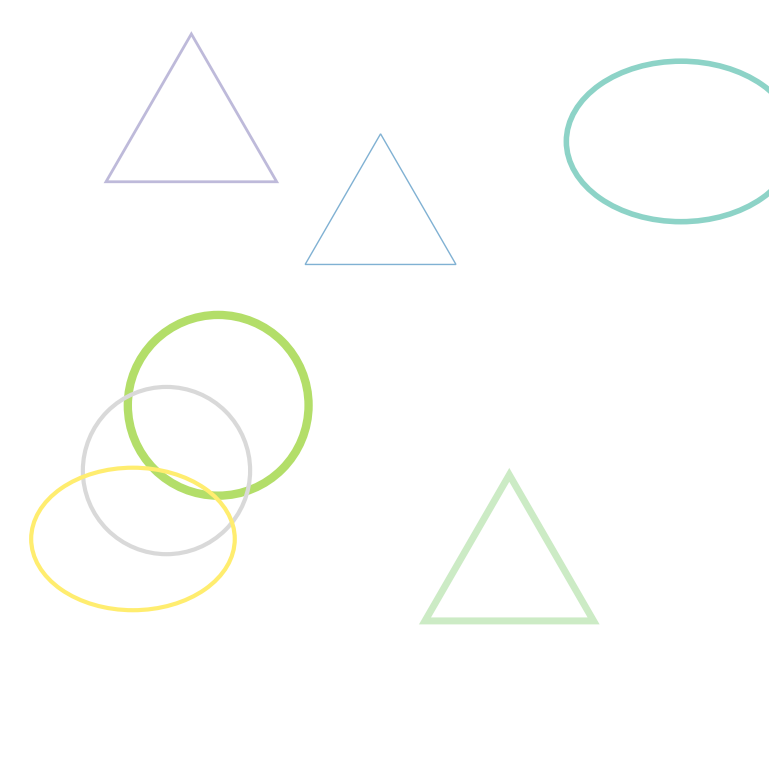[{"shape": "oval", "thickness": 2, "radius": 0.74, "center": [0.884, 0.816]}, {"shape": "triangle", "thickness": 1, "radius": 0.64, "center": [0.249, 0.828]}, {"shape": "triangle", "thickness": 0.5, "radius": 0.57, "center": [0.494, 0.713]}, {"shape": "circle", "thickness": 3, "radius": 0.59, "center": [0.283, 0.474]}, {"shape": "circle", "thickness": 1.5, "radius": 0.54, "center": [0.216, 0.389]}, {"shape": "triangle", "thickness": 2.5, "radius": 0.63, "center": [0.661, 0.257]}, {"shape": "oval", "thickness": 1.5, "radius": 0.66, "center": [0.173, 0.3]}]